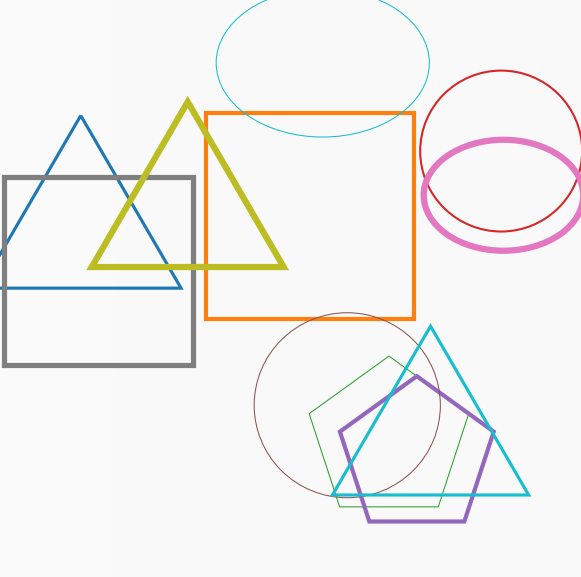[{"shape": "triangle", "thickness": 1.5, "radius": 1.0, "center": [0.139, 0.6]}, {"shape": "square", "thickness": 2, "radius": 0.89, "center": [0.534, 0.625]}, {"shape": "pentagon", "thickness": 0.5, "radius": 0.72, "center": [0.669, 0.238]}, {"shape": "circle", "thickness": 1, "radius": 0.7, "center": [0.862, 0.738]}, {"shape": "pentagon", "thickness": 2, "radius": 0.7, "center": [0.717, 0.209]}, {"shape": "circle", "thickness": 0.5, "radius": 0.8, "center": [0.597, 0.297]}, {"shape": "oval", "thickness": 3, "radius": 0.69, "center": [0.866, 0.661]}, {"shape": "square", "thickness": 2.5, "radius": 0.82, "center": [0.169, 0.53]}, {"shape": "triangle", "thickness": 3, "radius": 0.95, "center": [0.323, 0.632]}, {"shape": "oval", "thickness": 0.5, "radius": 0.92, "center": [0.555, 0.89]}, {"shape": "triangle", "thickness": 1.5, "radius": 0.97, "center": [0.741, 0.239]}]